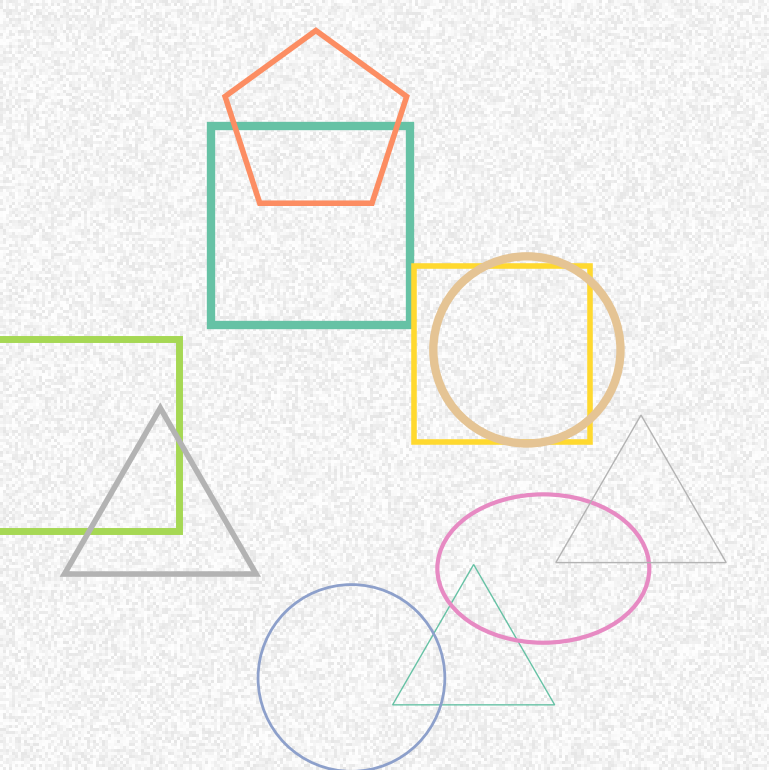[{"shape": "square", "thickness": 3, "radius": 0.65, "center": [0.403, 0.707]}, {"shape": "triangle", "thickness": 0.5, "radius": 0.61, "center": [0.615, 0.145]}, {"shape": "pentagon", "thickness": 2, "radius": 0.62, "center": [0.41, 0.836]}, {"shape": "circle", "thickness": 1, "radius": 0.61, "center": [0.456, 0.12]}, {"shape": "oval", "thickness": 1.5, "radius": 0.69, "center": [0.706, 0.262]}, {"shape": "square", "thickness": 2.5, "radius": 0.62, "center": [0.109, 0.435]}, {"shape": "square", "thickness": 2, "radius": 0.57, "center": [0.652, 0.54]}, {"shape": "circle", "thickness": 3, "radius": 0.61, "center": [0.684, 0.546]}, {"shape": "triangle", "thickness": 2, "radius": 0.72, "center": [0.208, 0.326]}, {"shape": "triangle", "thickness": 0.5, "radius": 0.64, "center": [0.832, 0.333]}]